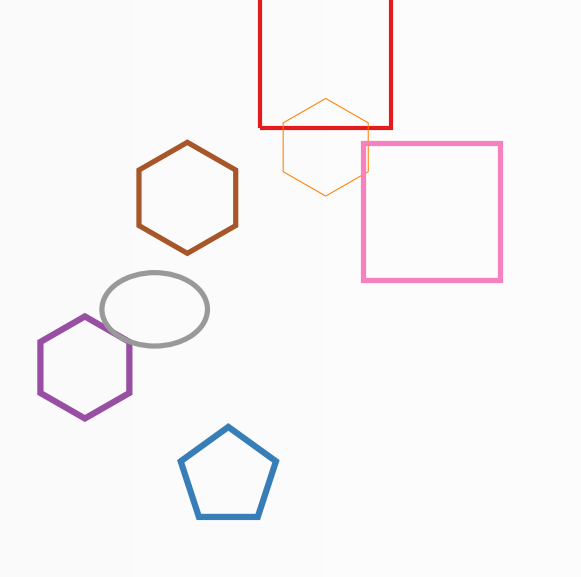[{"shape": "square", "thickness": 2, "radius": 0.56, "center": [0.56, 0.89]}, {"shape": "pentagon", "thickness": 3, "radius": 0.43, "center": [0.393, 0.174]}, {"shape": "hexagon", "thickness": 3, "radius": 0.44, "center": [0.146, 0.363]}, {"shape": "hexagon", "thickness": 0.5, "radius": 0.42, "center": [0.56, 0.744]}, {"shape": "hexagon", "thickness": 2.5, "radius": 0.48, "center": [0.322, 0.657]}, {"shape": "square", "thickness": 2.5, "radius": 0.59, "center": [0.743, 0.633]}, {"shape": "oval", "thickness": 2.5, "radius": 0.45, "center": [0.266, 0.463]}]